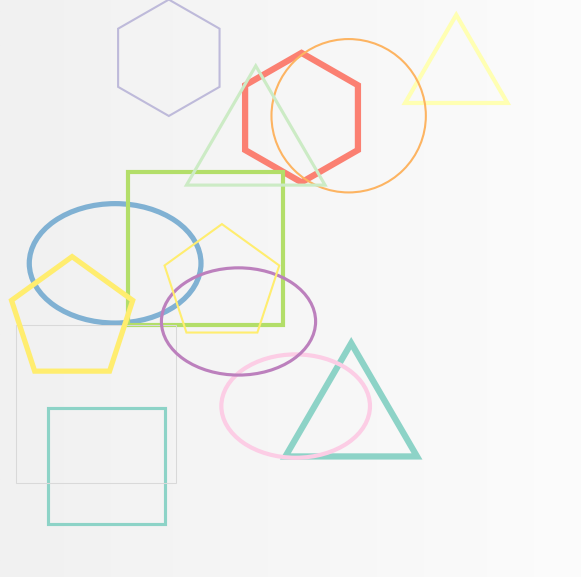[{"shape": "square", "thickness": 1.5, "radius": 0.5, "center": [0.184, 0.193]}, {"shape": "triangle", "thickness": 3, "radius": 0.65, "center": [0.604, 0.274]}, {"shape": "triangle", "thickness": 2, "radius": 0.51, "center": [0.785, 0.872]}, {"shape": "hexagon", "thickness": 1, "radius": 0.5, "center": [0.29, 0.899]}, {"shape": "hexagon", "thickness": 3, "radius": 0.56, "center": [0.519, 0.795]}, {"shape": "oval", "thickness": 2.5, "radius": 0.74, "center": [0.198, 0.543]}, {"shape": "circle", "thickness": 1, "radius": 0.66, "center": [0.6, 0.799]}, {"shape": "square", "thickness": 2, "radius": 0.66, "center": [0.353, 0.568]}, {"shape": "oval", "thickness": 2, "radius": 0.64, "center": [0.509, 0.296]}, {"shape": "square", "thickness": 0.5, "radius": 0.69, "center": [0.165, 0.3]}, {"shape": "oval", "thickness": 1.5, "radius": 0.66, "center": [0.41, 0.442]}, {"shape": "triangle", "thickness": 1.5, "radius": 0.69, "center": [0.44, 0.747]}, {"shape": "pentagon", "thickness": 1, "radius": 0.52, "center": [0.382, 0.507]}, {"shape": "pentagon", "thickness": 2.5, "radius": 0.55, "center": [0.124, 0.445]}]